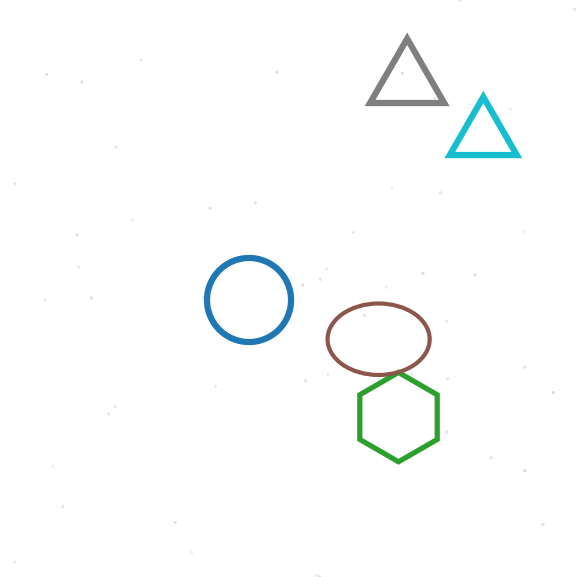[{"shape": "circle", "thickness": 3, "radius": 0.36, "center": [0.431, 0.48]}, {"shape": "hexagon", "thickness": 2.5, "radius": 0.39, "center": [0.69, 0.277]}, {"shape": "oval", "thickness": 2, "radius": 0.44, "center": [0.656, 0.412]}, {"shape": "triangle", "thickness": 3, "radius": 0.37, "center": [0.705, 0.858]}, {"shape": "triangle", "thickness": 3, "radius": 0.34, "center": [0.837, 0.764]}]